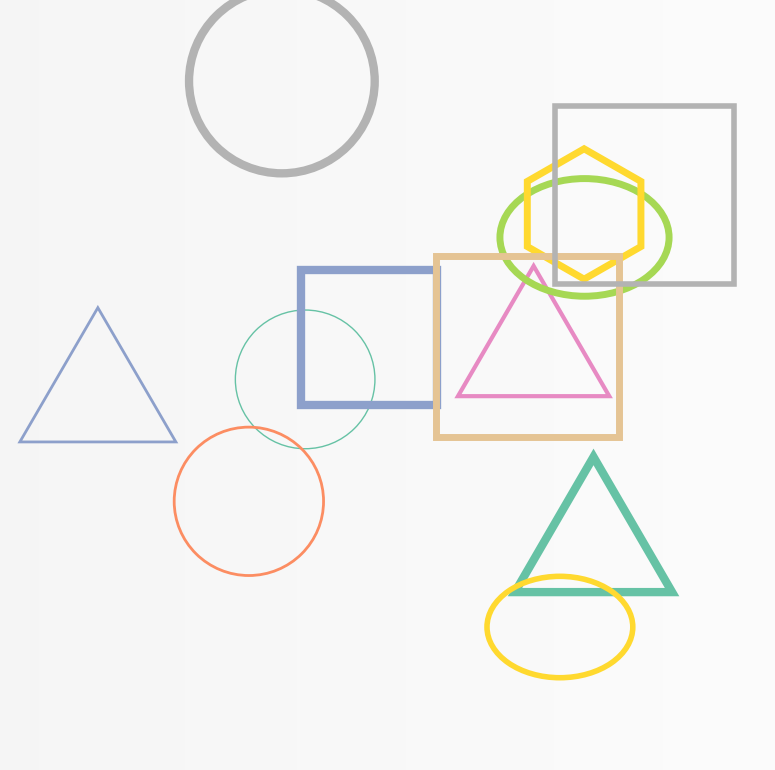[{"shape": "circle", "thickness": 0.5, "radius": 0.45, "center": [0.394, 0.507]}, {"shape": "triangle", "thickness": 3, "radius": 0.59, "center": [0.766, 0.29]}, {"shape": "circle", "thickness": 1, "radius": 0.48, "center": [0.321, 0.349]}, {"shape": "square", "thickness": 3, "radius": 0.44, "center": [0.476, 0.562]}, {"shape": "triangle", "thickness": 1, "radius": 0.58, "center": [0.126, 0.484]}, {"shape": "triangle", "thickness": 1.5, "radius": 0.56, "center": [0.689, 0.542]}, {"shape": "oval", "thickness": 2.5, "radius": 0.55, "center": [0.754, 0.692]}, {"shape": "hexagon", "thickness": 2.5, "radius": 0.42, "center": [0.754, 0.722]}, {"shape": "oval", "thickness": 2, "radius": 0.47, "center": [0.722, 0.186]}, {"shape": "square", "thickness": 2.5, "radius": 0.59, "center": [0.681, 0.55]}, {"shape": "square", "thickness": 2, "radius": 0.58, "center": [0.832, 0.747]}, {"shape": "circle", "thickness": 3, "radius": 0.6, "center": [0.364, 0.895]}]